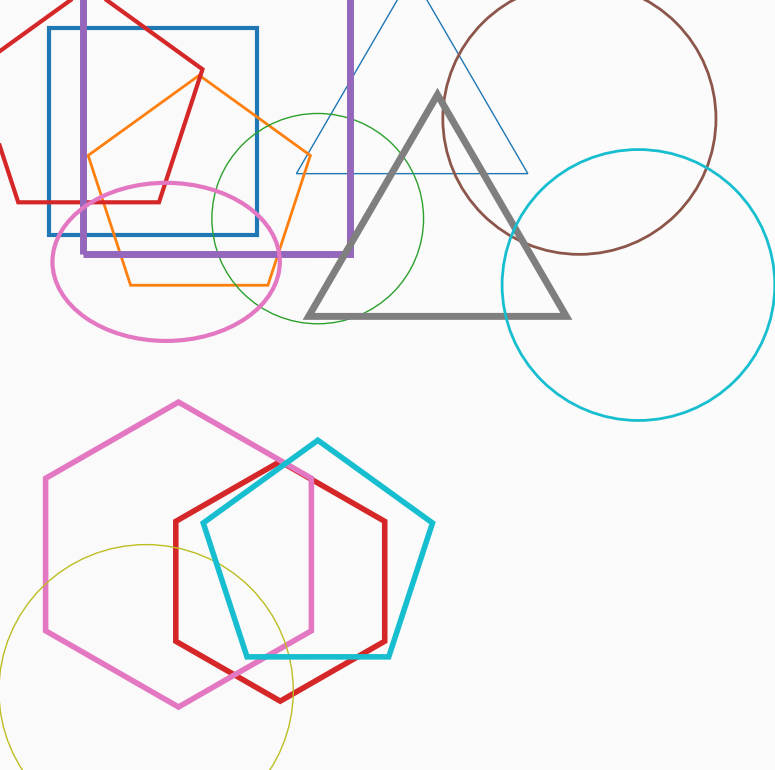[{"shape": "triangle", "thickness": 0.5, "radius": 0.86, "center": [0.532, 0.861]}, {"shape": "square", "thickness": 1.5, "radius": 0.67, "center": [0.198, 0.829]}, {"shape": "pentagon", "thickness": 1, "radius": 0.75, "center": [0.257, 0.752]}, {"shape": "circle", "thickness": 0.5, "radius": 0.68, "center": [0.41, 0.716]}, {"shape": "pentagon", "thickness": 1.5, "radius": 0.77, "center": [0.114, 0.862]}, {"shape": "hexagon", "thickness": 2, "radius": 0.78, "center": [0.362, 0.245]}, {"shape": "square", "thickness": 2.5, "radius": 0.86, "center": [0.279, 0.843]}, {"shape": "circle", "thickness": 1, "radius": 0.88, "center": [0.748, 0.846]}, {"shape": "hexagon", "thickness": 2, "radius": 0.99, "center": [0.23, 0.28]}, {"shape": "oval", "thickness": 1.5, "radius": 0.73, "center": [0.214, 0.66]}, {"shape": "triangle", "thickness": 2.5, "radius": 0.96, "center": [0.565, 0.685]}, {"shape": "circle", "thickness": 0.5, "radius": 0.95, "center": [0.189, 0.103]}, {"shape": "pentagon", "thickness": 2, "radius": 0.78, "center": [0.41, 0.273]}, {"shape": "circle", "thickness": 1, "radius": 0.88, "center": [0.824, 0.63]}]